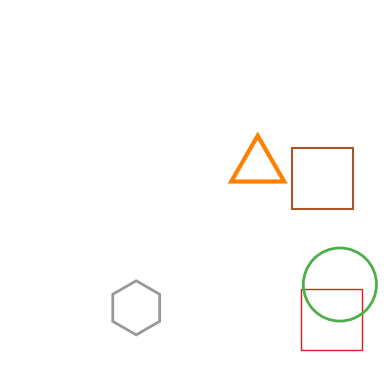[{"shape": "square", "thickness": 1, "radius": 0.4, "center": [0.86, 0.171]}, {"shape": "circle", "thickness": 2, "radius": 0.47, "center": [0.883, 0.261]}, {"shape": "triangle", "thickness": 3, "radius": 0.4, "center": [0.669, 0.568]}, {"shape": "square", "thickness": 1.5, "radius": 0.4, "center": [0.838, 0.536]}, {"shape": "hexagon", "thickness": 2, "radius": 0.35, "center": [0.354, 0.2]}]